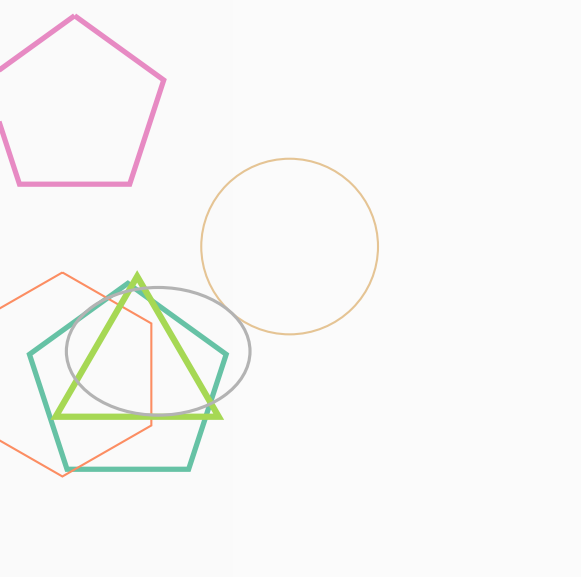[{"shape": "pentagon", "thickness": 2.5, "radius": 0.89, "center": [0.22, 0.331]}, {"shape": "hexagon", "thickness": 1, "radius": 0.88, "center": [0.107, 0.351]}, {"shape": "pentagon", "thickness": 2.5, "radius": 0.81, "center": [0.128, 0.811]}, {"shape": "triangle", "thickness": 3, "radius": 0.81, "center": [0.236, 0.359]}, {"shape": "circle", "thickness": 1, "radius": 0.76, "center": [0.498, 0.572]}, {"shape": "oval", "thickness": 1.5, "radius": 0.79, "center": [0.272, 0.391]}]